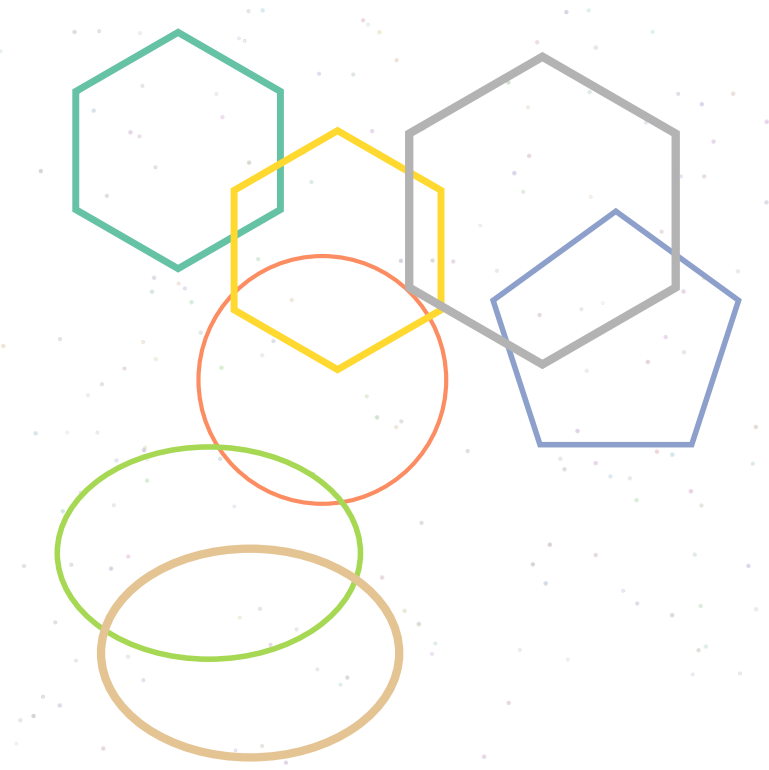[{"shape": "hexagon", "thickness": 2.5, "radius": 0.77, "center": [0.231, 0.805]}, {"shape": "circle", "thickness": 1.5, "radius": 0.8, "center": [0.419, 0.507]}, {"shape": "pentagon", "thickness": 2, "radius": 0.84, "center": [0.8, 0.558]}, {"shape": "oval", "thickness": 2, "radius": 0.98, "center": [0.271, 0.282]}, {"shape": "hexagon", "thickness": 2.5, "radius": 0.78, "center": [0.438, 0.675]}, {"shape": "oval", "thickness": 3, "radius": 0.97, "center": [0.325, 0.152]}, {"shape": "hexagon", "thickness": 3, "radius": 1.0, "center": [0.704, 0.727]}]